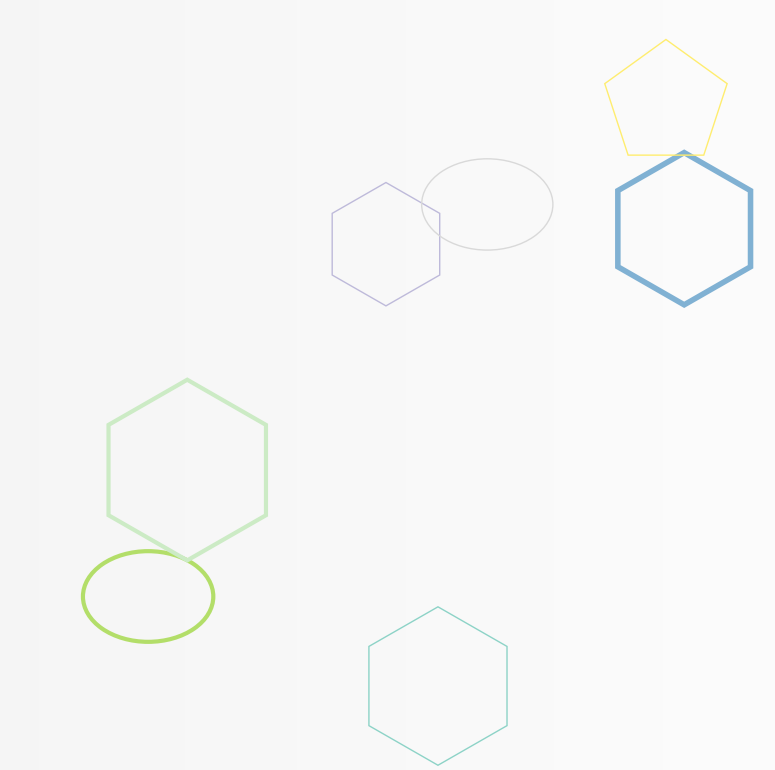[{"shape": "hexagon", "thickness": 0.5, "radius": 0.51, "center": [0.565, 0.109]}, {"shape": "hexagon", "thickness": 0.5, "radius": 0.4, "center": [0.498, 0.683]}, {"shape": "hexagon", "thickness": 2, "radius": 0.49, "center": [0.883, 0.703]}, {"shape": "oval", "thickness": 1.5, "radius": 0.42, "center": [0.191, 0.225]}, {"shape": "oval", "thickness": 0.5, "radius": 0.42, "center": [0.629, 0.734]}, {"shape": "hexagon", "thickness": 1.5, "radius": 0.59, "center": [0.242, 0.39]}, {"shape": "pentagon", "thickness": 0.5, "radius": 0.42, "center": [0.859, 0.866]}]